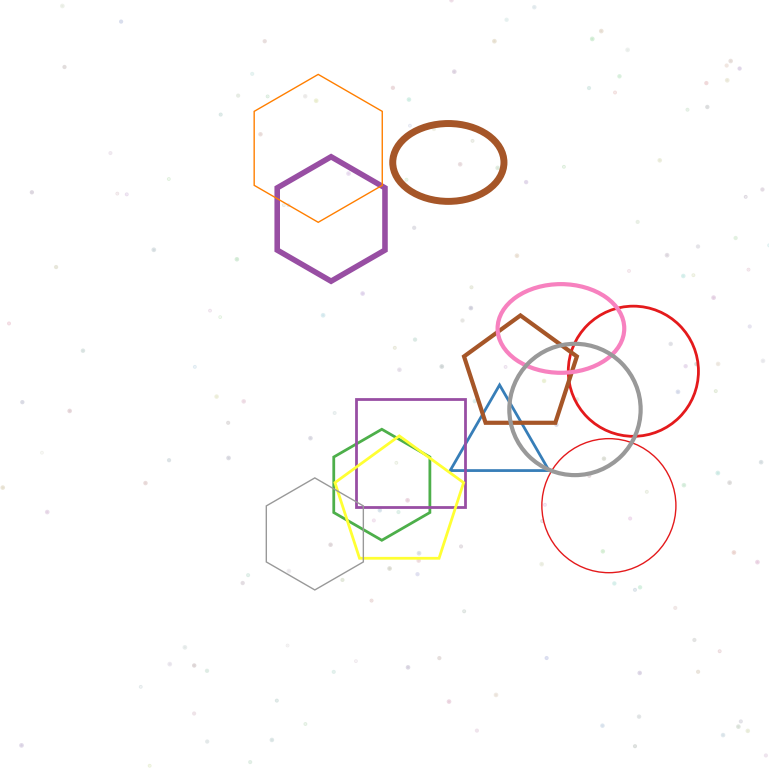[{"shape": "circle", "thickness": 1, "radius": 0.42, "center": [0.823, 0.518]}, {"shape": "circle", "thickness": 0.5, "radius": 0.44, "center": [0.791, 0.343]}, {"shape": "triangle", "thickness": 1, "radius": 0.37, "center": [0.649, 0.426]}, {"shape": "hexagon", "thickness": 1, "radius": 0.36, "center": [0.496, 0.37]}, {"shape": "hexagon", "thickness": 2, "radius": 0.4, "center": [0.43, 0.716]}, {"shape": "square", "thickness": 1, "radius": 0.35, "center": [0.533, 0.412]}, {"shape": "hexagon", "thickness": 0.5, "radius": 0.48, "center": [0.413, 0.807]}, {"shape": "pentagon", "thickness": 1, "radius": 0.44, "center": [0.519, 0.346]}, {"shape": "oval", "thickness": 2.5, "radius": 0.36, "center": [0.582, 0.789]}, {"shape": "pentagon", "thickness": 1.5, "radius": 0.39, "center": [0.676, 0.513]}, {"shape": "oval", "thickness": 1.5, "radius": 0.41, "center": [0.728, 0.573]}, {"shape": "circle", "thickness": 1.5, "radius": 0.43, "center": [0.747, 0.468]}, {"shape": "hexagon", "thickness": 0.5, "radius": 0.36, "center": [0.409, 0.307]}]